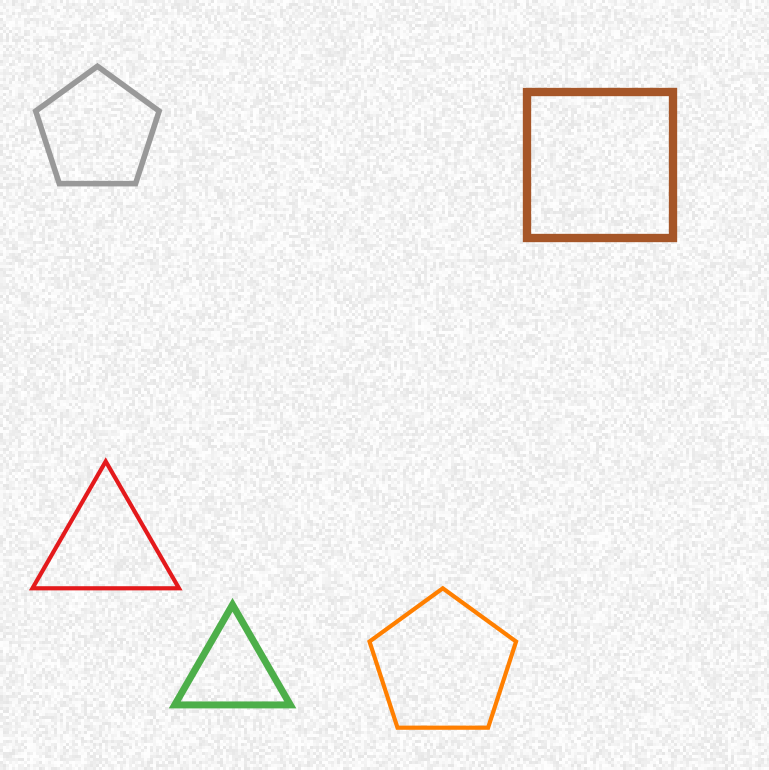[{"shape": "triangle", "thickness": 1.5, "radius": 0.55, "center": [0.137, 0.291]}, {"shape": "triangle", "thickness": 2.5, "radius": 0.43, "center": [0.302, 0.128]}, {"shape": "pentagon", "thickness": 1.5, "radius": 0.5, "center": [0.575, 0.136]}, {"shape": "square", "thickness": 3, "radius": 0.47, "center": [0.779, 0.786]}, {"shape": "pentagon", "thickness": 2, "radius": 0.42, "center": [0.127, 0.83]}]